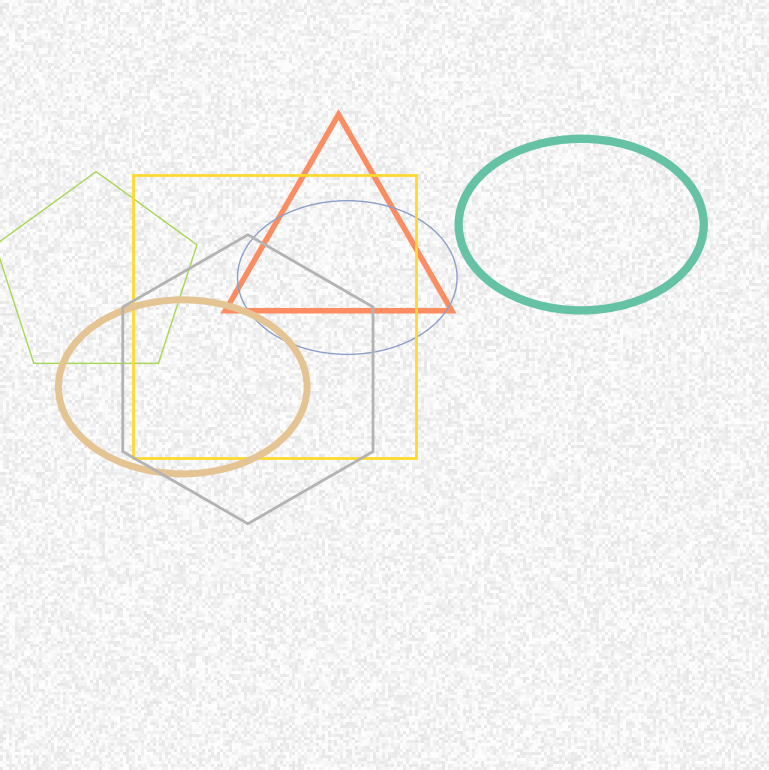[{"shape": "oval", "thickness": 3, "radius": 0.8, "center": [0.755, 0.708]}, {"shape": "triangle", "thickness": 2, "radius": 0.85, "center": [0.44, 0.681]}, {"shape": "oval", "thickness": 0.5, "radius": 0.71, "center": [0.451, 0.64]}, {"shape": "pentagon", "thickness": 0.5, "radius": 0.69, "center": [0.125, 0.639]}, {"shape": "square", "thickness": 1, "radius": 0.92, "center": [0.357, 0.589]}, {"shape": "oval", "thickness": 2.5, "radius": 0.81, "center": [0.237, 0.498]}, {"shape": "hexagon", "thickness": 1, "radius": 0.94, "center": [0.322, 0.507]}]